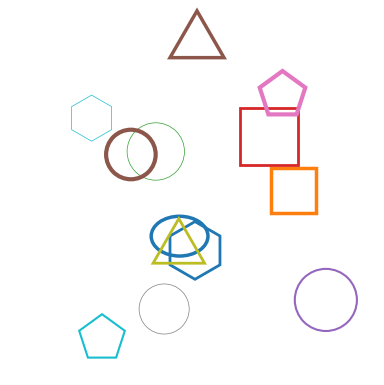[{"shape": "hexagon", "thickness": 2, "radius": 0.37, "center": [0.506, 0.35]}, {"shape": "oval", "thickness": 2.5, "radius": 0.37, "center": [0.466, 0.387]}, {"shape": "square", "thickness": 2.5, "radius": 0.29, "center": [0.763, 0.505]}, {"shape": "circle", "thickness": 0.5, "radius": 0.37, "center": [0.405, 0.607]}, {"shape": "square", "thickness": 2, "radius": 0.37, "center": [0.699, 0.646]}, {"shape": "circle", "thickness": 1.5, "radius": 0.4, "center": [0.846, 0.221]}, {"shape": "circle", "thickness": 3, "radius": 0.32, "center": [0.34, 0.599]}, {"shape": "triangle", "thickness": 2.5, "radius": 0.4, "center": [0.512, 0.891]}, {"shape": "pentagon", "thickness": 3, "radius": 0.31, "center": [0.734, 0.753]}, {"shape": "circle", "thickness": 0.5, "radius": 0.33, "center": [0.426, 0.197]}, {"shape": "triangle", "thickness": 2, "radius": 0.39, "center": [0.464, 0.355]}, {"shape": "hexagon", "thickness": 0.5, "radius": 0.3, "center": [0.238, 0.693]}, {"shape": "pentagon", "thickness": 1.5, "radius": 0.31, "center": [0.265, 0.122]}]